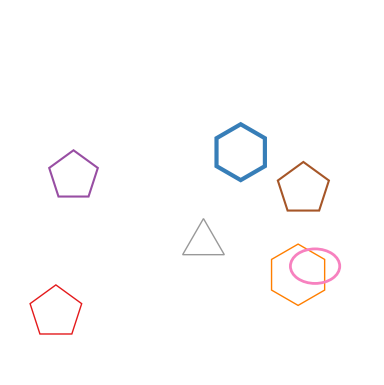[{"shape": "pentagon", "thickness": 1, "radius": 0.35, "center": [0.145, 0.189]}, {"shape": "hexagon", "thickness": 3, "radius": 0.36, "center": [0.625, 0.605]}, {"shape": "pentagon", "thickness": 1.5, "radius": 0.33, "center": [0.191, 0.543]}, {"shape": "hexagon", "thickness": 1, "radius": 0.4, "center": [0.774, 0.286]}, {"shape": "pentagon", "thickness": 1.5, "radius": 0.35, "center": [0.788, 0.51]}, {"shape": "oval", "thickness": 2, "radius": 0.32, "center": [0.818, 0.309]}, {"shape": "triangle", "thickness": 1, "radius": 0.31, "center": [0.529, 0.37]}]